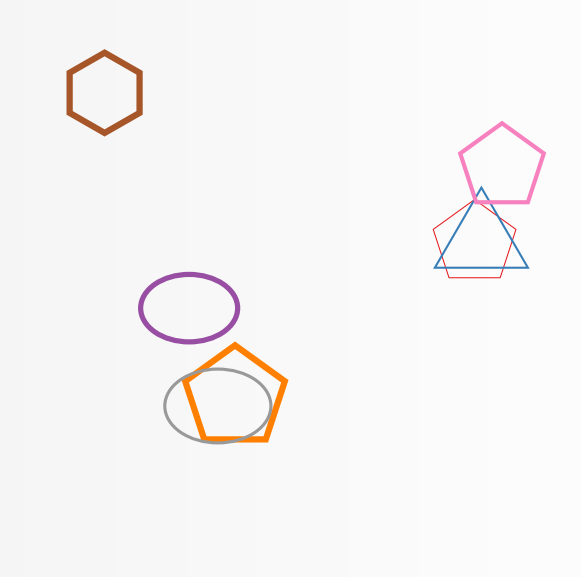[{"shape": "pentagon", "thickness": 0.5, "radius": 0.37, "center": [0.816, 0.579]}, {"shape": "triangle", "thickness": 1, "radius": 0.46, "center": [0.828, 0.582]}, {"shape": "oval", "thickness": 2.5, "radius": 0.42, "center": [0.325, 0.466]}, {"shape": "pentagon", "thickness": 3, "radius": 0.45, "center": [0.404, 0.311]}, {"shape": "hexagon", "thickness": 3, "radius": 0.35, "center": [0.18, 0.838]}, {"shape": "pentagon", "thickness": 2, "radius": 0.38, "center": [0.864, 0.71]}, {"shape": "oval", "thickness": 1.5, "radius": 0.46, "center": [0.375, 0.296]}]